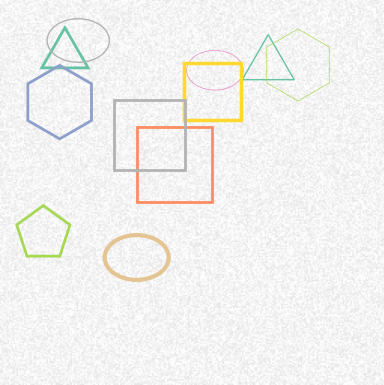[{"shape": "triangle", "thickness": 1, "radius": 0.39, "center": [0.697, 0.832]}, {"shape": "triangle", "thickness": 2, "radius": 0.35, "center": [0.169, 0.858]}, {"shape": "square", "thickness": 2, "radius": 0.49, "center": [0.453, 0.573]}, {"shape": "hexagon", "thickness": 2, "radius": 0.48, "center": [0.155, 0.735]}, {"shape": "oval", "thickness": 0.5, "radius": 0.37, "center": [0.558, 0.818]}, {"shape": "pentagon", "thickness": 2, "radius": 0.36, "center": [0.113, 0.393]}, {"shape": "hexagon", "thickness": 0.5, "radius": 0.47, "center": [0.774, 0.831]}, {"shape": "square", "thickness": 2.5, "radius": 0.37, "center": [0.552, 0.763]}, {"shape": "oval", "thickness": 3, "radius": 0.42, "center": [0.355, 0.331]}, {"shape": "square", "thickness": 2, "radius": 0.45, "center": [0.388, 0.65]}, {"shape": "oval", "thickness": 1, "radius": 0.4, "center": [0.203, 0.895]}]